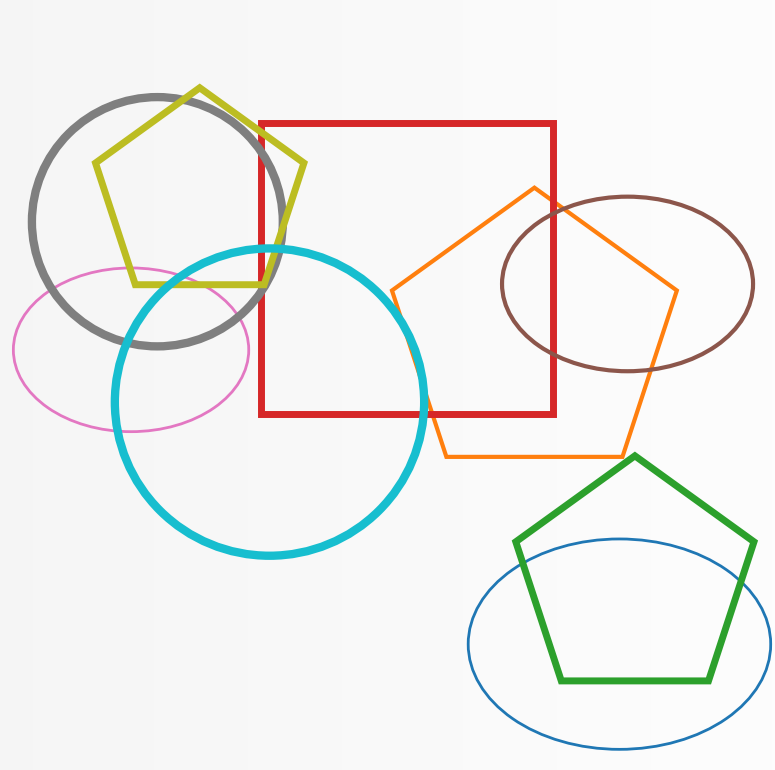[{"shape": "oval", "thickness": 1, "radius": 0.98, "center": [0.799, 0.163]}, {"shape": "pentagon", "thickness": 1.5, "radius": 0.97, "center": [0.69, 0.563]}, {"shape": "pentagon", "thickness": 2.5, "radius": 0.81, "center": [0.819, 0.246]}, {"shape": "square", "thickness": 2.5, "radius": 0.94, "center": [0.525, 0.651]}, {"shape": "oval", "thickness": 1.5, "radius": 0.81, "center": [0.81, 0.631]}, {"shape": "oval", "thickness": 1, "radius": 0.76, "center": [0.169, 0.546]}, {"shape": "circle", "thickness": 3, "radius": 0.81, "center": [0.203, 0.712]}, {"shape": "pentagon", "thickness": 2.5, "radius": 0.71, "center": [0.258, 0.745]}, {"shape": "circle", "thickness": 3, "radius": 1.0, "center": [0.348, 0.478]}]